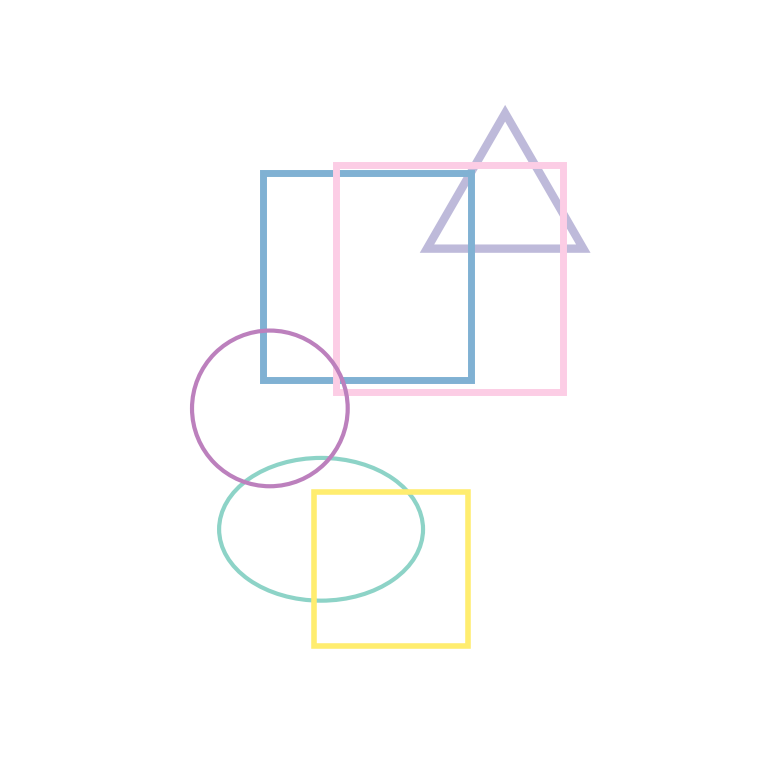[{"shape": "oval", "thickness": 1.5, "radius": 0.66, "center": [0.417, 0.313]}, {"shape": "triangle", "thickness": 3, "radius": 0.59, "center": [0.656, 0.736]}, {"shape": "square", "thickness": 2.5, "radius": 0.67, "center": [0.476, 0.641]}, {"shape": "square", "thickness": 2.5, "radius": 0.74, "center": [0.584, 0.638]}, {"shape": "circle", "thickness": 1.5, "radius": 0.51, "center": [0.35, 0.47]}, {"shape": "square", "thickness": 2, "radius": 0.5, "center": [0.508, 0.261]}]